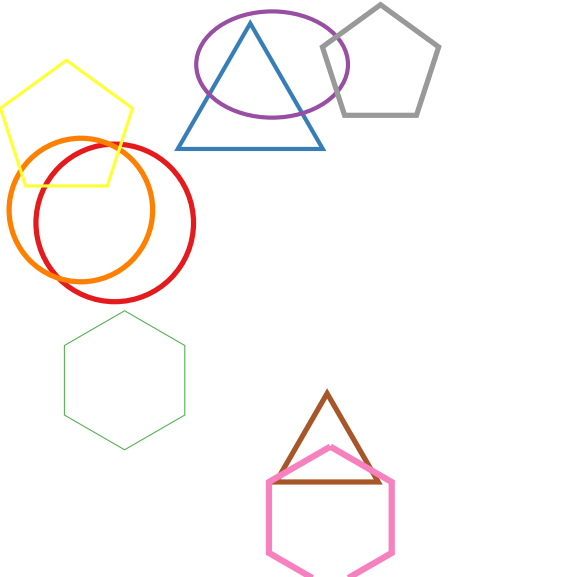[{"shape": "circle", "thickness": 2.5, "radius": 0.68, "center": [0.199, 0.613]}, {"shape": "triangle", "thickness": 2, "radius": 0.73, "center": [0.433, 0.814]}, {"shape": "hexagon", "thickness": 0.5, "radius": 0.6, "center": [0.216, 0.341]}, {"shape": "oval", "thickness": 2, "radius": 0.66, "center": [0.471, 0.887]}, {"shape": "circle", "thickness": 2.5, "radius": 0.62, "center": [0.14, 0.635]}, {"shape": "pentagon", "thickness": 1.5, "radius": 0.6, "center": [0.115, 0.774]}, {"shape": "triangle", "thickness": 2.5, "radius": 0.51, "center": [0.566, 0.216]}, {"shape": "hexagon", "thickness": 3, "radius": 0.61, "center": [0.572, 0.103]}, {"shape": "pentagon", "thickness": 2.5, "radius": 0.53, "center": [0.659, 0.885]}]